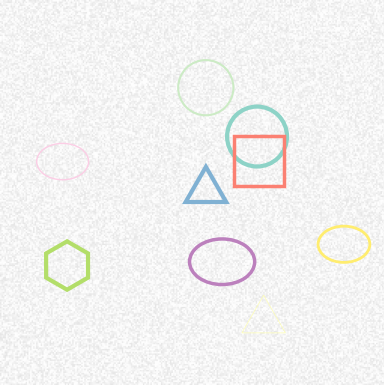[{"shape": "circle", "thickness": 3, "radius": 0.39, "center": [0.668, 0.645]}, {"shape": "triangle", "thickness": 0.5, "radius": 0.33, "center": [0.685, 0.168]}, {"shape": "square", "thickness": 2.5, "radius": 0.33, "center": [0.672, 0.581]}, {"shape": "triangle", "thickness": 3, "radius": 0.3, "center": [0.535, 0.506]}, {"shape": "hexagon", "thickness": 3, "radius": 0.31, "center": [0.174, 0.31]}, {"shape": "oval", "thickness": 1, "radius": 0.34, "center": [0.163, 0.58]}, {"shape": "oval", "thickness": 2.5, "radius": 0.42, "center": [0.577, 0.32]}, {"shape": "circle", "thickness": 1.5, "radius": 0.36, "center": [0.535, 0.772]}, {"shape": "oval", "thickness": 2, "radius": 0.34, "center": [0.893, 0.366]}]